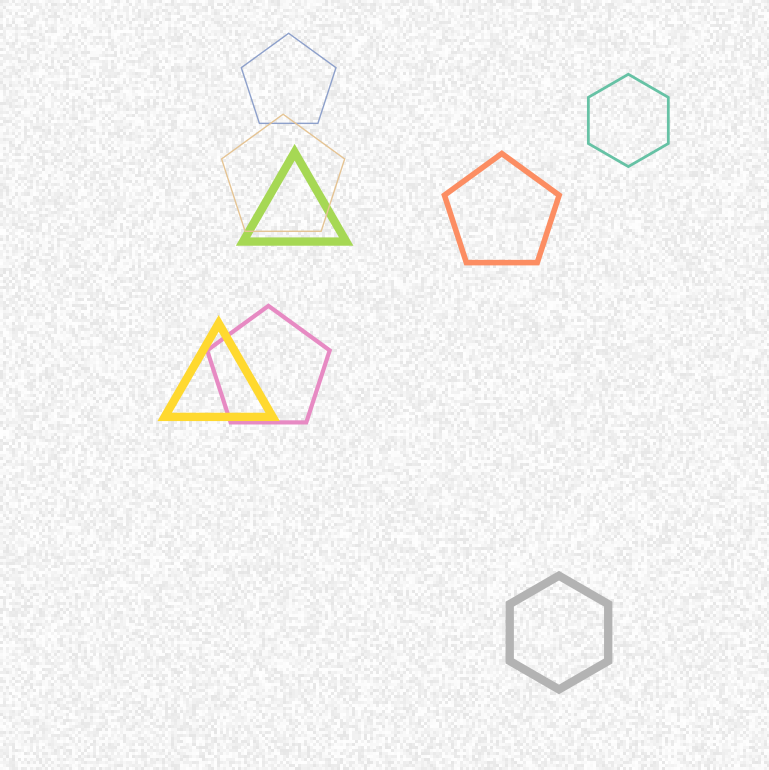[{"shape": "hexagon", "thickness": 1, "radius": 0.3, "center": [0.816, 0.844]}, {"shape": "pentagon", "thickness": 2, "radius": 0.39, "center": [0.652, 0.722]}, {"shape": "pentagon", "thickness": 0.5, "radius": 0.32, "center": [0.375, 0.892]}, {"shape": "pentagon", "thickness": 1.5, "radius": 0.42, "center": [0.349, 0.519]}, {"shape": "triangle", "thickness": 3, "radius": 0.39, "center": [0.383, 0.725]}, {"shape": "triangle", "thickness": 3, "radius": 0.4, "center": [0.284, 0.499]}, {"shape": "pentagon", "thickness": 0.5, "radius": 0.42, "center": [0.368, 0.768]}, {"shape": "hexagon", "thickness": 3, "radius": 0.37, "center": [0.726, 0.178]}]